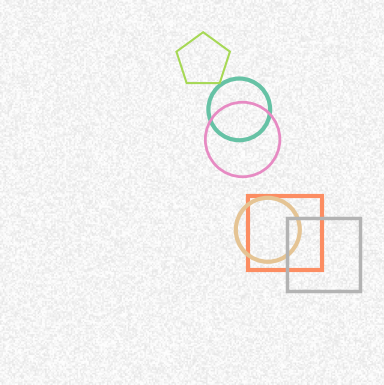[{"shape": "circle", "thickness": 3, "radius": 0.4, "center": [0.621, 0.716]}, {"shape": "square", "thickness": 3, "radius": 0.48, "center": [0.741, 0.396]}, {"shape": "circle", "thickness": 2, "radius": 0.48, "center": [0.63, 0.638]}, {"shape": "pentagon", "thickness": 1.5, "radius": 0.37, "center": [0.528, 0.843]}, {"shape": "circle", "thickness": 3, "radius": 0.42, "center": [0.696, 0.403]}, {"shape": "square", "thickness": 2.5, "radius": 0.47, "center": [0.84, 0.338]}]